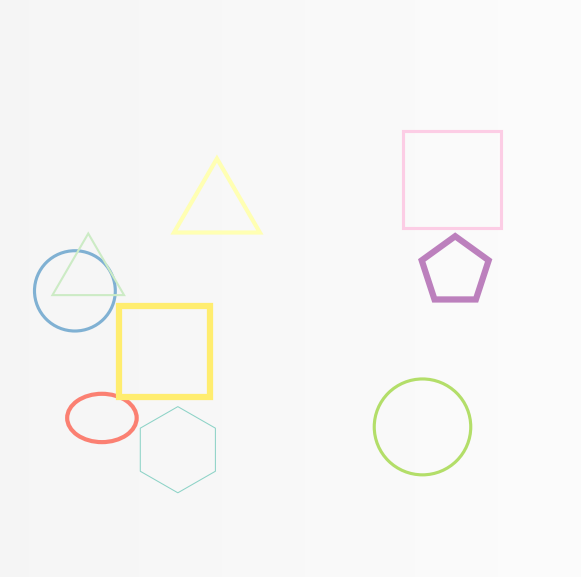[{"shape": "hexagon", "thickness": 0.5, "radius": 0.37, "center": [0.306, 0.22]}, {"shape": "triangle", "thickness": 2, "radius": 0.43, "center": [0.373, 0.639]}, {"shape": "oval", "thickness": 2, "radius": 0.3, "center": [0.175, 0.275]}, {"shape": "circle", "thickness": 1.5, "radius": 0.35, "center": [0.129, 0.495]}, {"shape": "circle", "thickness": 1.5, "radius": 0.42, "center": [0.727, 0.26]}, {"shape": "square", "thickness": 1.5, "radius": 0.42, "center": [0.777, 0.689]}, {"shape": "pentagon", "thickness": 3, "radius": 0.3, "center": [0.783, 0.53]}, {"shape": "triangle", "thickness": 1, "radius": 0.36, "center": [0.152, 0.524]}, {"shape": "square", "thickness": 3, "radius": 0.39, "center": [0.283, 0.391]}]